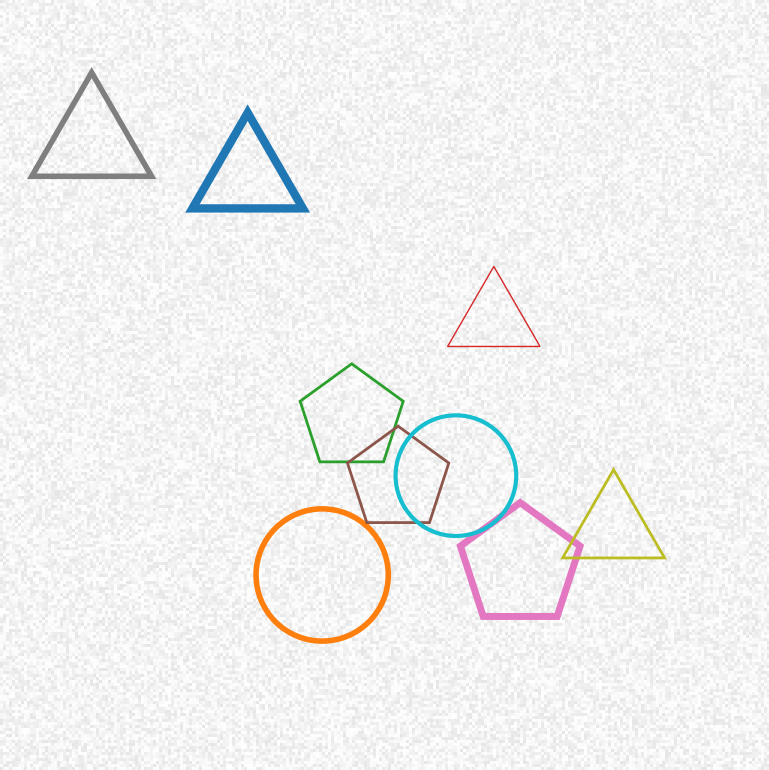[{"shape": "triangle", "thickness": 3, "radius": 0.41, "center": [0.322, 0.771]}, {"shape": "circle", "thickness": 2, "radius": 0.43, "center": [0.418, 0.253]}, {"shape": "pentagon", "thickness": 1, "radius": 0.35, "center": [0.457, 0.457]}, {"shape": "triangle", "thickness": 0.5, "radius": 0.35, "center": [0.641, 0.585]}, {"shape": "pentagon", "thickness": 1, "radius": 0.35, "center": [0.517, 0.377]}, {"shape": "pentagon", "thickness": 2.5, "radius": 0.41, "center": [0.676, 0.266]}, {"shape": "triangle", "thickness": 2, "radius": 0.45, "center": [0.119, 0.816]}, {"shape": "triangle", "thickness": 1, "radius": 0.38, "center": [0.797, 0.314]}, {"shape": "circle", "thickness": 1.5, "radius": 0.39, "center": [0.592, 0.382]}]